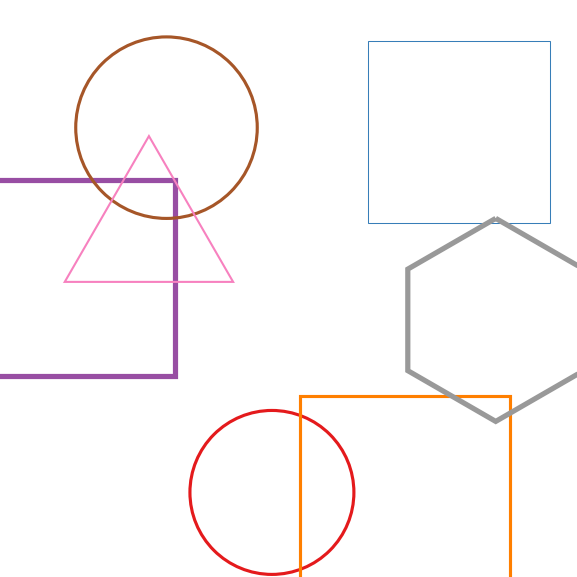[{"shape": "circle", "thickness": 1.5, "radius": 0.71, "center": [0.471, 0.146]}, {"shape": "square", "thickness": 0.5, "radius": 0.79, "center": [0.795, 0.771]}, {"shape": "square", "thickness": 2.5, "radius": 0.85, "center": [0.134, 0.518]}, {"shape": "square", "thickness": 1.5, "radius": 0.91, "center": [0.702, 0.131]}, {"shape": "circle", "thickness": 1.5, "radius": 0.79, "center": [0.288, 0.778]}, {"shape": "triangle", "thickness": 1, "radius": 0.84, "center": [0.258, 0.595]}, {"shape": "hexagon", "thickness": 2.5, "radius": 0.88, "center": [0.858, 0.445]}]